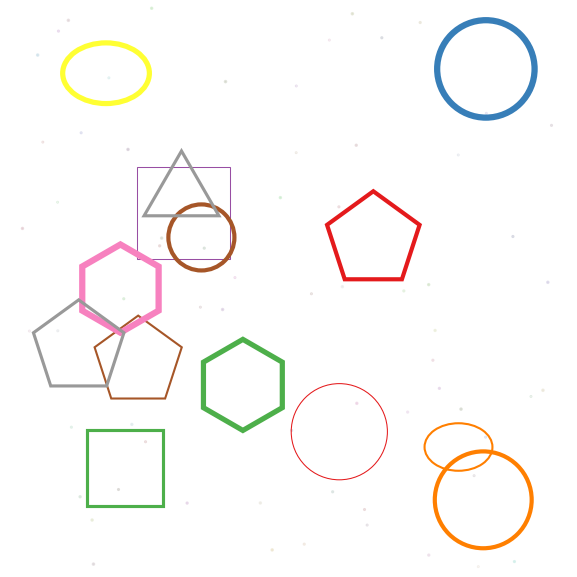[{"shape": "circle", "thickness": 0.5, "radius": 0.42, "center": [0.588, 0.252]}, {"shape": "pentagon", "thickness": 2, "radius": 0.42, "center": [0.646, 0.584]}, {"shape": "circle", "thickness": 3, "radius": 0.42, "center": [0.841, 0.88]}, {"shape": "square", "thickness": 1.5, "radius": 0.33, "center": [0.216, 0.189]}, {"shape": "hexagon", "thickness": 2.5, "radius": 0.39, "center": [0.421, 0.333]}, {"shape": "square", "thickness": 0.5, "radius": 0.4, "center": [0.317, 0.631]}, {"shape": "oval", "thickness": 1, "radius": 0.29, "center": [0.794, 0.225]}, {"shape": "circle", "thickness": 2, "radius": 0.42, "center": [0.837, 0.134]}, {"shape": "oval", "thickness": 2.5, "radius": 0.38, "center": [0.184, 0.872]}, {"shape": "pentagon", "thickness": 1, "radius": 0.4, "center": [0.239, 0.373]}, {"shape": "circle", "thickness": 2, "radius": 0.29, "center": [0.349, 0.588]}, {"shape": "hexagon", "thickness": 3, "radius": 0.38, "center": [0.209, 0.499]}, {"shape": "triangle", "thickness": 1.5, "radius": 0.37, "center": [0.314, 0.663]}, {"shape": "pentagon", "thickness": 1.5, "radius": 0.41, "center": [0.136, 0.397]}]